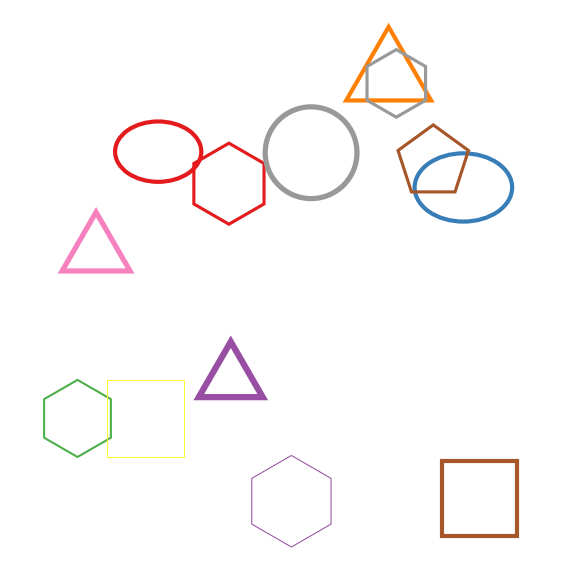[{"shape": "oval", "thickness": 2, "radius": 0.37, "center": [0.274, 0.737]}, {"shape": "hexagon", "thickness": 1.5, "radius": 0.35, "center": [0.396, 0.681]}, {"shape": "oval", "thickness": 2, "radius": 0.42, "center": [0.802, 0.675]}, {"shape": "hexagon", "thickness": 1, "radius": 0.33, "center": [0.134, 0.275]}, {"shape": "triangle", "thickness": 3, "radius": 0.32, "center": [0.4, 0.343]}, {"shape": "hexagon", "thickness": 0.5, "radius": 0.4, "center": [0.505, 0.131]}, {"shape": "triangle", "thickness": 2, "radius": 0.42, "center": [0.673, 0.868]}, {"shape": "square", "thickness": 0.5, "radius": 0.33, "center": [0.252, 0.275]}, {"shape": "square", "thickness": 2, "radius": 0.33, "center": [0.83, 0.136]}, {"shape": "pentagon", "thickness": 1.5, "radius": 0.32, "center": [0.75, 0.719]}, {"shape": "triangle", "thickness": 2.5, "radius": 0.34, "center": [0.166, 0.564]}, {"shape": "hexagon", "thickness": 1.5, "radius": 0.29, "center": [0.686, 0.855]}, {"shape": "circle", "thickness": 2.5, "radius": 0.4, "center": [0.539, 0.735]}]